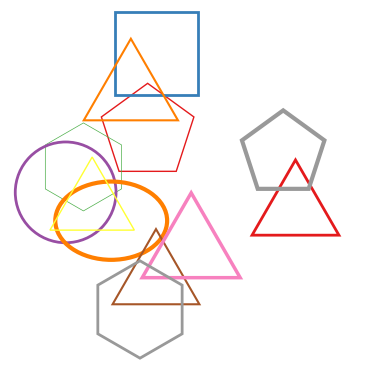[{"shape": "pentagon", "thickness": 1, "radius": 0.63, "center": [0.383, 0.657]}, {"shape": "triangle", "thickness": 2, "radius": 0.65, "center": [0.768, 0.454]}, {"shape": "square", "thickness": 2, "radius": 0.54, "center": [0.406, 0.861]}, {"shape": "hexagon", "thickness": 0.5, "radius": 0.57, "center": [0.217, 0.566]}, {"shape": "circle", "thickness": 2, "radius": 0.65, "center": [0.171, 0.5]}, {"shape": "oval", "thickness": 3, "radius": 0.73, "center": [0.289, 0.427]}, {"shape": "triangle", "thickness": 1.5, "radius": 0.71, "center": [0.34, 0.758]}, {"shape": "triangle", "thickness": 1, "radius": 0.63, "center": [0.239, 0.466]}, {"shape": "triangle", "thickness": 1.5, "radius": 0.65, "center": [0.405, 0.275]}, {"shape": "triangle", "thickness": 2.5, "radius": 0.73, "center": [0.497, 0.352]}, {"shape": "hexagon", "thickness": 2, "radius": 0.63, "center": [0.364, 0.196]}, {"shape": "pentagon", "thickness": 3, "radius": 0.56, "center": [0.736, 0.601]}]